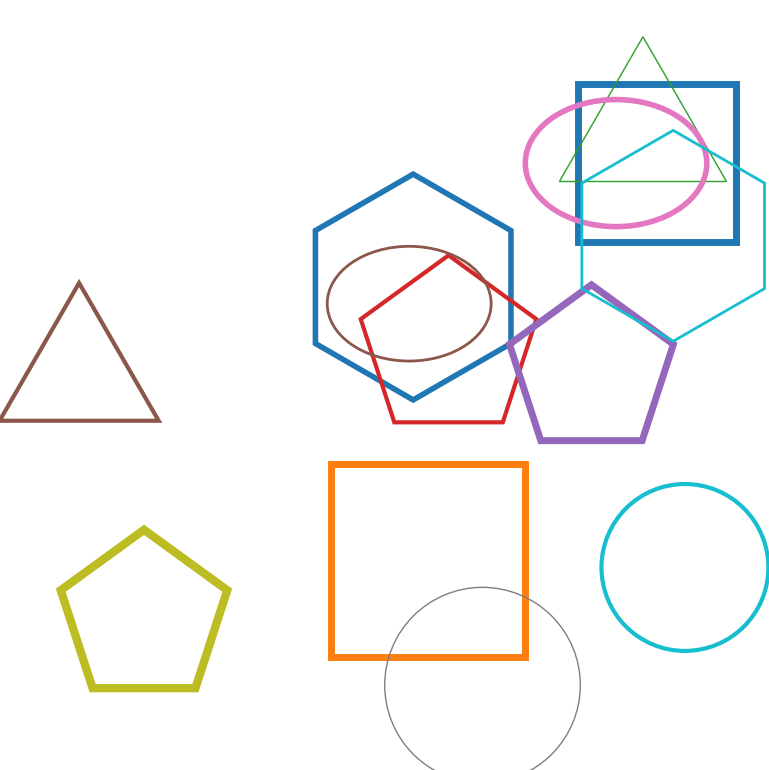[{"shape": "square", "thickness": 2.5, "radius": 0.51, "center": [0.853, 0.788]}, {"shape": "hexagon", "thickness": 2, "radius": 0.73, "center": [0.537, 0.627]}, {"shape": "square", "thickness": 2.5, "radius": 0.63, "center": [0.556, 0.272]}, {"shape": "triangle", "thickness": 0.5, "radius": 0.63, "center": [0.835, 0.827]}, {"shape": "pentagon", "thickness": 1.5, "radius": 0.6, "center": [0.583, 0.549]}, {"shape": "pentagon", "thickness": 2.5, "radius": 0.56, "center": [0.768, 0.518]}, {"shape": "oval", "thickness": 1, "radius": 0.53, "center": [0.531, 0.606]}, {"shape": "triangle", "thickness": 1.5, "radius": 0.6, "center": [0.103, 0.513]}, {"shape": "oval", "thickness": 2, "radius": 0.59, "center": [0.8, 0.788]}, {"shape": "circle", "thickness": 0.5, "radius": 0.64, "center": [0.627, 0.11]}, {"shape": "pentagon", "thickness": 3, "radius": 0.57, "center": [0.187, 0.198]}, {"shape": "circle", "thickness": 1.5, "radius": 0.54, "center": [0.89, 0.263]}, {"shape": "hexagon", "thickness": 1, "radius": 0.68, "center": [0.874, 0.694]}]